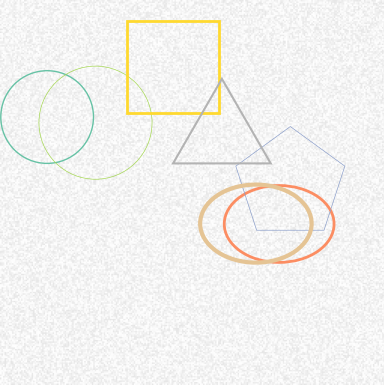[{"shape": "circle", "thickness": 1, "radius": 0.6, "center": [0.122, 0.696]}, {"shape": "oval", "thickness": 2, "radius": 0.71, "center": [0.725, 0.418]}, {"shape": "pentagon", "thickness": 0.5, "radius": 0.74, "center": [0.754, 0.522]}, {"shape": "circle", "thickness": 0.5, "radius": 0.73, "center": [0.248, 0.681]}, {"shape": "square", "thickness": 2, "radius": 0.6, "center": [0.449, 0.826]}, {"shape": "oval", "thickness": 3, "radius": 0.72, "center": [0.665, 0.419]}, {"shape": "triangle", "thickness": 1.5, "radius": 0.73, "center": [0.576, 0.649]}]